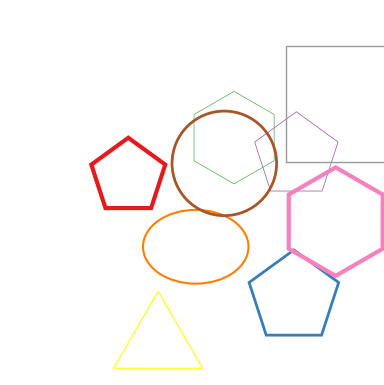[{"shape": "pentagon", "thickness": 3, "radius": 0.5, "center": [0.333, 0.541]}, {"shape": "pentagon", "thickness": 2, "radius": 0.61, "center": [0.763, 0.228]}, {"shape": "hexagon", "thickness": 0.5, "radius": 0.6, "center": [0.608, 0.643]}, {"shape": "pentagon", "thickness": 0.5, "radius": 0.57, "center": [0.77, 0.596]}, {"shape": "oval", "thickness": 1.5, "radius": 0.68, "center": [0.508, 0.359]}, {"shape": "triangle", "thickness": 1, "radius": 0.67, "center": [0.411, 0.11]}, {"shape": "circle", "thickness": 2, "radius": 0.68, "center": [0.583, 0.576]}, {"shape": "hexagon", "thickness": 3, "radius": 0.7, "center": [0.872, 0.424]}, {"shape": "square", "thickness": 1, "radius": 0.75, "center": [0.892, 0.73]}]